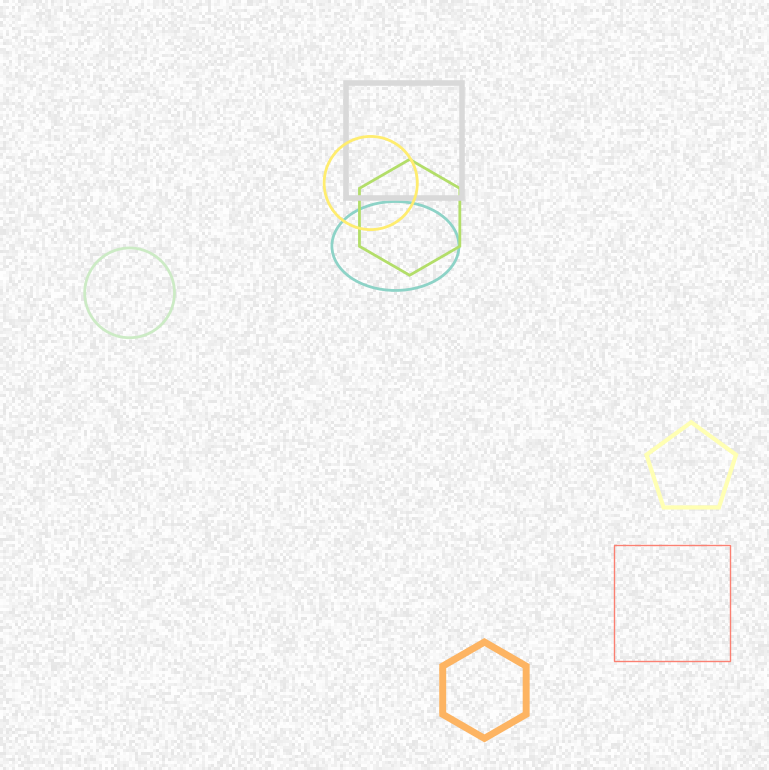[{"shape": "oval", "thickness": 1, "radius": 0.41, "center": [0.514, 0.681]}, {"shape": "pentagon", "thickness": 1.5, "radius": 0.31, "center": [0.898, 0.39]}, {"shape": "square", "thickness": 0.5, "radius": 0.38, "center": [0.872, 0.217]}, {"shape": "hexagon", "thickness": 2.5, "radius": 0.31, "center": [0.629, 0.104]}, {"shape": "hexagon", "thickness": 1, "radius": 0.38, "center": [0.532, 0.718]}, {"shape": "square", "thickness": 2, "radius": 0.37, "center": [0.525, 0.817]}, {"shape": "circle", "thickness": 1, "radius": 0.29, "center": [0.168, 0.62]}, {"shape": "circle", "thickness": 1, "radius": 0.3, "center": [0.481, 0.762]}]